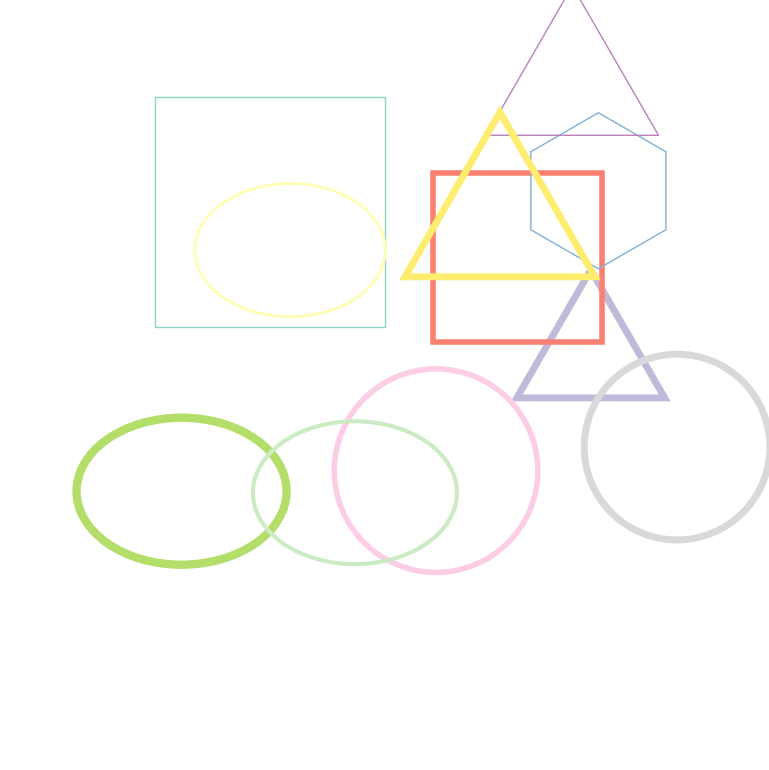[{"shape": "square", "thickness": 0.5, "radius": 0.75, "center": [0.35, 0.725]}, {"shape": "oval", "thickness": 1, "radius": 0.62, "center": [0.377, 0.675]}, {"shape": "triangle", "thickness": 2.5, "radius": 0.55, "center": [0.767, 0.539]}, {"shape": "square", "thickness": 2, "radius": 0.55, "center": [0.672, 0.666]}, {"shape": "hexagon", "thickness": 0.5, "radius": 0.51, "center": [0.777, 0.752]}, {"shape": "oval", "thickness": 3, "radius": 0.68, "center": [0.236, 0.362]}, {"shape": "circle", "thickness": 2, "radius": 0.66, "center": [0.566, 0.389]}, {"shape": "circle", "thickness": 2.5, "radius": 0.6, "center": [0.879, 0.419]}, {"shape": "triangle", "thickness": 0.5, "radius": 0.65, "center": [0.743, 0.889]}, {"shape": "oval", "thickness": 1.5, "radius": 0.66, "center": [0.461, 0.36]}, {"shape": "triangle", "thickness": 2.5, "radius": 0.71, "center": [0.649, 0.712]}]